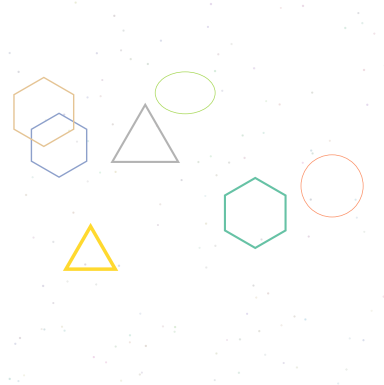[{"shape": "hexagon", "thickness": 1.5, "radius": 0.45, "center": [0.663, 0.447]}, {"shape": "circle", "thickness": 0.5, "radius": 0.4, "center": [0.863, 0.517]}, {"shape": "hexagon", "thickness": 1, "radius": 0.41, "center": [0.153, 0.623]}, {"shape": "oval", "thickness": 0.5, "radius": 0.39, "center": [0.481, 0.759]}, {"shape": "triangle", "thickness": 2.5, "radius": 0.37, "center": [0.235, 0.338]}, {"shape": "hexagon", "thickness": 1, "radius": 0.45, "center": [0.114, 0.709]}, {"shape": "triangle", "thickness": 1.5, "radius": 0.49, "center": [0.377, 0.629]}]